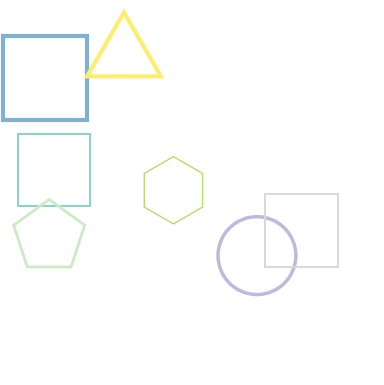[{"shape": "square", "thickness": 1.5, "radius": 0.47, "center": [0.139, 0.558]}, {"shape": "circle", "thickness": 2.5, "radius": 0.51, "center": [0.667, 0.336]}, {"shape": "square", "thickness": 3, "radius": 0.55, "center": [0.117, 0.797]}, {"shape": "hexagon", "thickness": 1, "radius": 0.44, "center": [0.45, 0.506]}, {"shape": "square", "thickness": 1.5, "radius": 0.47, "center": [0.784, 0.401]}, {"shape": "pentagon", "thickness": 2, "radius": 0.48, "center": [0.128, 0.385]}, {"shape": "triangle", "thickness": 3, "radius": 0.55, "center": [0.322, 0.857]}]